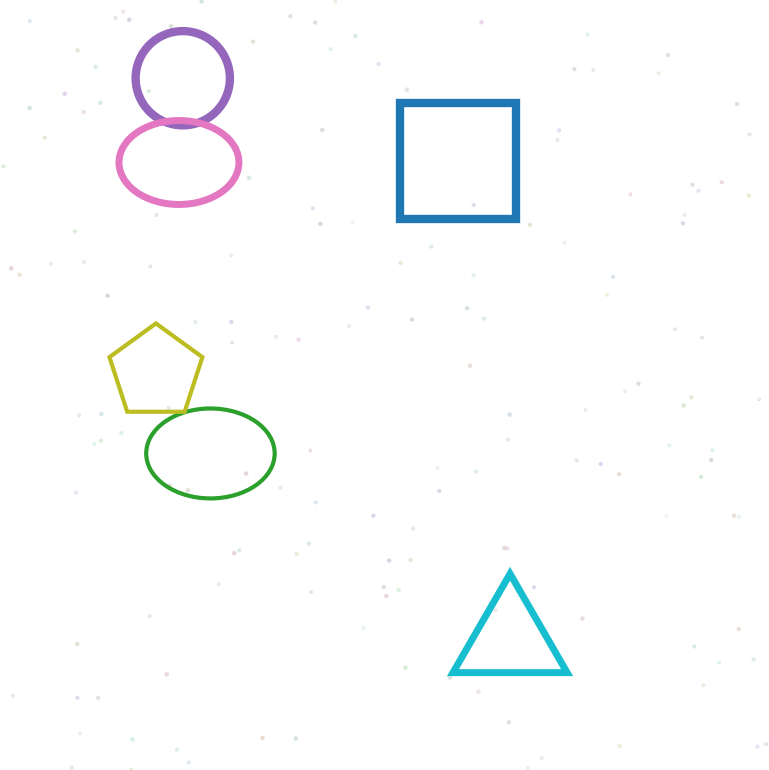[{"shape": "square", "thickness": 3, "radius": 0.38, "center": [0.595, 0.791]}, {"shape": "oval", "thickness": 1.5, "radius": 0.42, "center": [0.273, 0.411]}, {"shape": "circle", "thickness": 3, "radius": 0.31, "center": [0.237, 0.898]}, {"shape": "oval", "thickness": 2.5, "radius": 0.39, "center": [0.232, 0.789]}, {"shape": "pentagon", "thickness": 1.5, "radius": 0.32, "center": [0.203, 0.517]}, {"shape": "triangle", "thickness": 2.5, "radius": 0.43, "center": [0.662, 0.169]}]